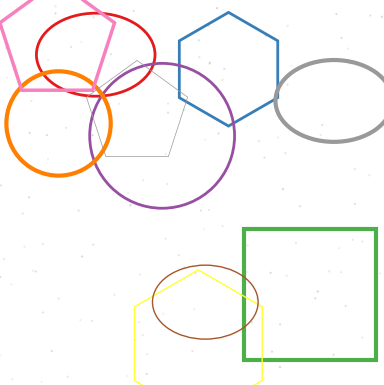[{"shape": "oval", "thickness": 2, "radius": 0.77, "center": [0.249, 0.858]}, {"shape": "hexagon", "thickness": 2, "radius": 0.74, "center": [0.594, 0.82]}, {"shape": "square", "thickness": 3, "radius": 0.85, "center": [0.805, 0.234]}, {"shape": "circle", "thickness": 2, "radius": 0.94, "center": [0.421, 0.647]}, {"shape": "circle", "thickness": 3, "radius": 0.68, "center": [0.152, 0.679]}, {"shape": "hexagon", "thickness": 1, "radius": 0.96, "center": [0.515, 0.107]}, {"shape": "oval", "thickness": 1, "radius": 0.69, "center": [0.533, 0.215]}, {"shape": "pentagon", "thickness": 2.5, "radius": 0.78, "center": [0.149, 0.892]}, {"shape": "oval", "thickness": 3, "radius": 0.76, "center": [0.867, 0.738]}, {"shape": "pentagon", "thickness": 0.5, "radius": 0.69, "center": [0.356, 0.705]}]